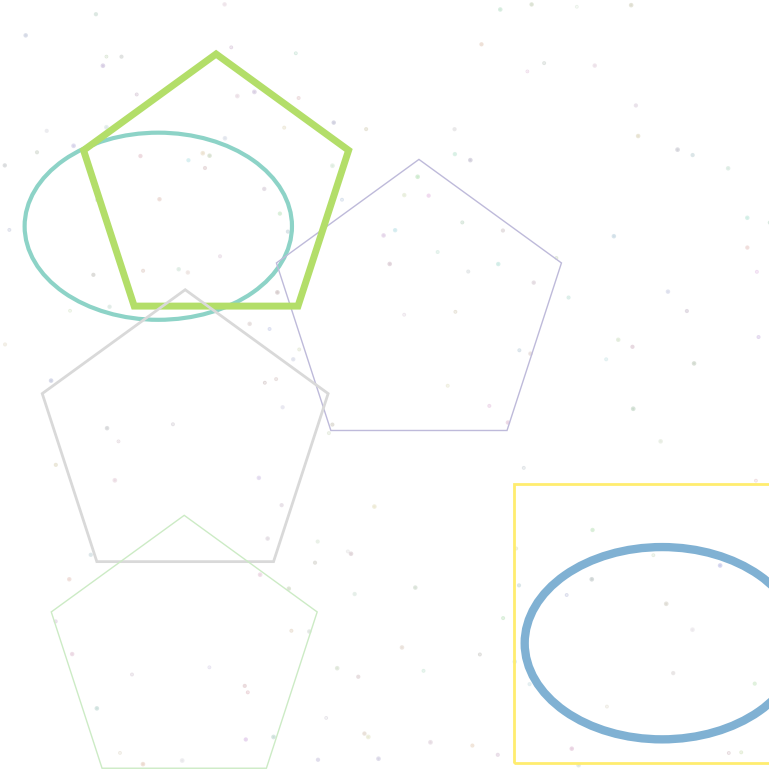[{"shape": "oval", "thickness": 1.5, "radius": 0.87, "center": [0.206, 0.706]}, {"shape": "pentagon", "thickness": 0.5, "radius": 0.97, "center": [0.544, 0.598]}, {"shape": "oval", "thickness": 3, "radius": 0.89, "center": [0.86, 0.165]}, {"shape": "pentagon", "thickness": 2.5, "radius": 0.9, "center": [0.281, 0.749]}, {"shape": "pentagon", "thickness": 1, "radius": 0.98, "center": [0.241, 0.429]}, {"shape": "pentagon", "thickness": 0.5, "radius": 0.91, "center": [0.239, 0.149]}, {"shape": "square", "thickness": 1, "radius": 0.91, "center": [0.849, 0.19]}]